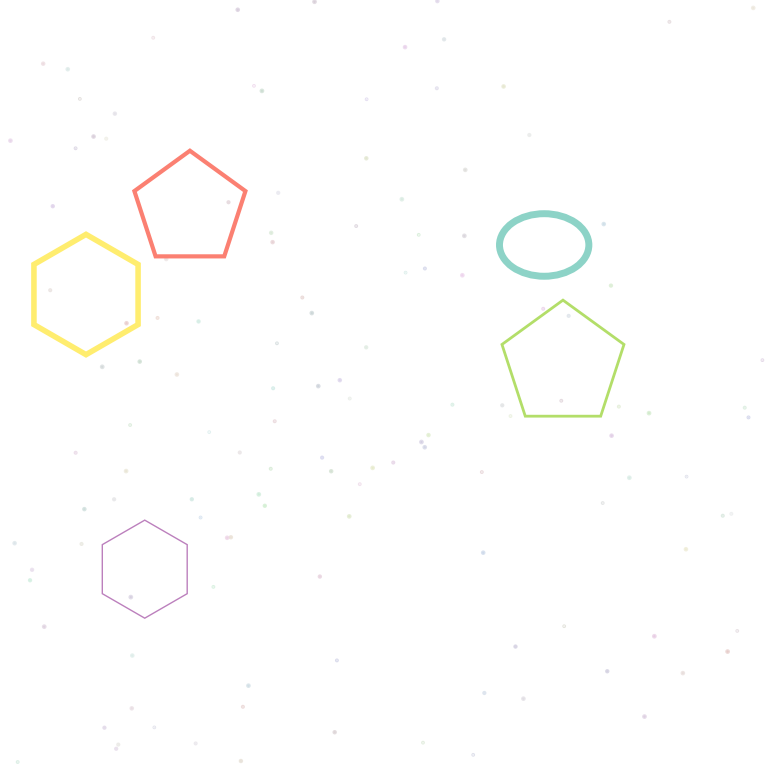[{"shape": "oval", "thickness": 2.5, "radius": 0.29, "center": [0.707, 0.682]}, {"shape": "pentagon", "thickness": 1.5, "radius": 0.38, "center": [0.247, 0.728]}, {"shape": "pentagon", "thickness": 1, "radius": 0.42, "center": [0.731, 0.527]}, {"shape": "hexagon", "thickness": 0.5, "radius": 0.32, "center": [0.188, 0.261]}, {"shape": "hexagon", "thickness": 2, "radius": 0.39, "center": [0.112, 0.618]}]